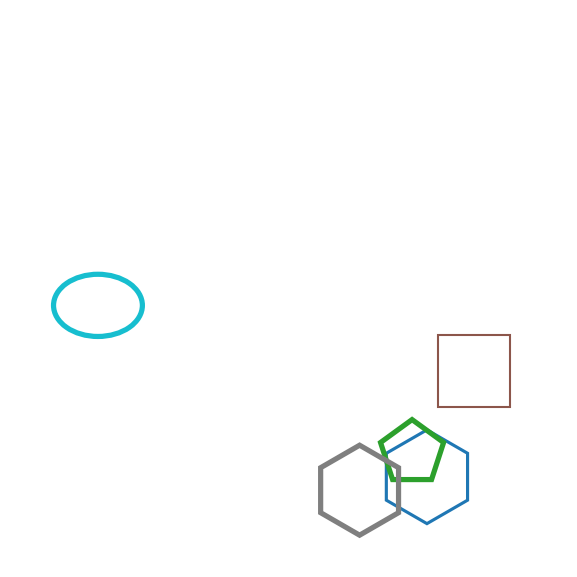[{"shape": "hexagon", "thickness": 1.5, "radius": 0.41, "center": [0.739, 0.174]}, {"shape": "pentagon", "thickness": 2.5, "radius": 0.29, "center": [0.714, 0.215]}, {"shape": "square", "thickness": 1, "radius": 0.31, "center": [0.82, 0.357]}, {"shape": "hexagon", "thickness": 2.5, "radius": 0.39, "center": [0.623, 0.15]}, {"shape": "oval", "thickness": 2.5, "radius": 0.38, "center": [0.17, 0.47]}]